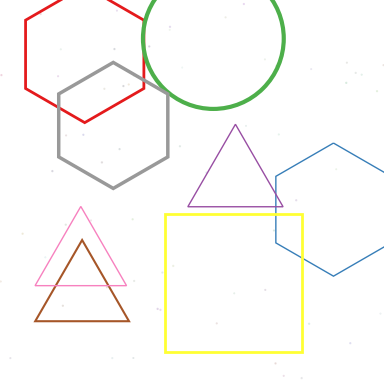[{"shape": "hexagon", "thickness": 2, "radius": 0.89, "center": [0.22, 0.859]}, {"shape": "hexagon", "thickness": 1, "radius": 0.86, "center": [0.866, 0.456]}, {"shape": "circle", "thickness": 3, "radius": 0.91, "center": [0.554, 0.9]}, {"shape": "triangle", "thickness": 1, "radius": 0.71, "center": [0.612, 0.534]}, {"shape": "square", "thickness": 2, "radius": 0.89, "center": [0.607, 0.265]}, {"shape": "triangle", "thickness": 1.5, "radius": 0.7, "center": [0.213, 0.236]}, {"shape": "triangle", "thickness": 1, "radius": 0.69, "center": [0.21, 0.327]}, {"shape": "hexagon", "thickness": 2.5, "radius": 0.82, "center": [0.294, 0.674]}]